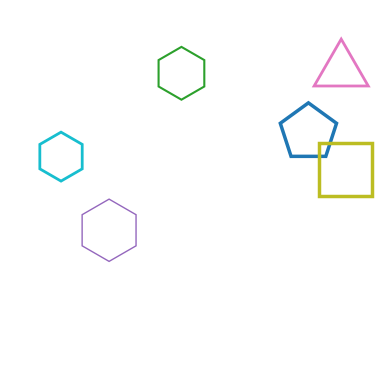[{"shape": "pentagon", "thickness": 2.5, "radius": 0.38, "center": [0.801, 0.656]}, {"shape": "hexagon", "thickness": 1.5, "radius": 0.34, "center": [0.471, 0.81]}, {"shape": "hexagon", "thickness": 1, "radius": 0.4, "center": [0.283, 0.402]}, {"shape": "triangle", "thickness": 2, "radius": 0.41, "center": [0.886, 0.817]}, {"shape": "square", "thickness": 2.5, "radius": 0.34, "center": [0.898, 0.561]}, {"shape": "hexagon", "thickness": 2, "radius": 0.32, "center": [0.158, 0.593]}]